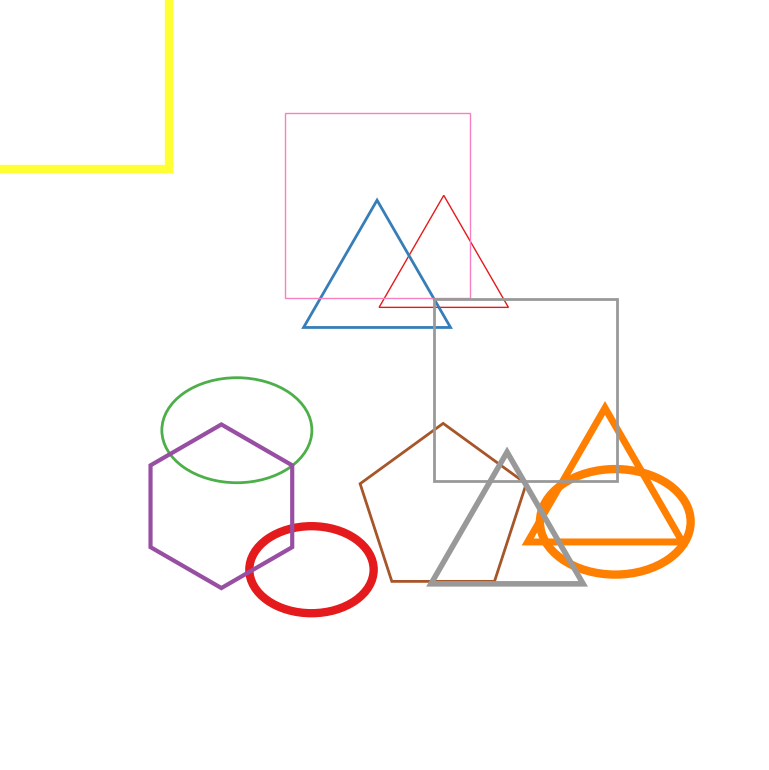[{"shape": "triangle", "thickness": 0.5, "radius": 0.48, "center": [0.576, 0.649]}, {"shape": "oval", "thickness": 3, "radius": 0.4, "center": [0.405, 0.26]}, {"shape": "triangle", "thickness": 1, "radius": 0.55, "center": [0.49, 0.63]}, {"shape": "oval", "thickness": 1, "radius": 0.49, "center": [0.308, 0.441]}, {"shape": "hexagon", "thickness": 1.5, "radius": 0.53, "center": [0.287, 0.343]}, {"shape": "triangle", "thickness": 2.5, "radius": 0.58, "center": [0.786, 0.354]}, {"shape": "oval", "thickness": 3, "radius": 0.49, "center": [0.799, 0.322]}, {"shape": "square", "thickness": 3, "radius": 0.56, "center": [0.108, 0.893]}, {"shape": "pentagon", "thickness": 1, "radius": 0.57, "center": [0.576, 0.337]}, {"shape": "square", "thickness": 0.5, "radius": 0.6, "center": [0.49, 0.733]}, {"shape": "square", "thickness": 1, "radius": 0.59, "center": [0.682, 0.493]}, {"shape": "triangle", "thickness": 2, "radius": 0.57, "center": [0.659, 0.299]}]